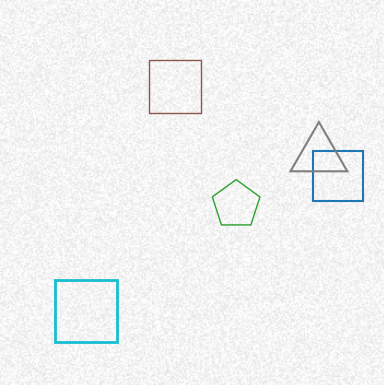[{"shape": "square", "thickness": 1.5, "radius": 0.33, "center": [0.878, 0.544]}, {"shape": "pentagon", "thickness": 1, "radius": 0.33, "center": [0.613, 0.468]}, {"shape": "square", "thickness": 1, "radius": 0.34, "center": [0.454, 0.776]}, {"shape": "triangle", "thickness": 1.5, "radius": 0.43, "center": [0.828, 0.598]}, {"shape": "square", "thickness": 2, "radius": 0.4, "center": [0.223, 0.191]}]